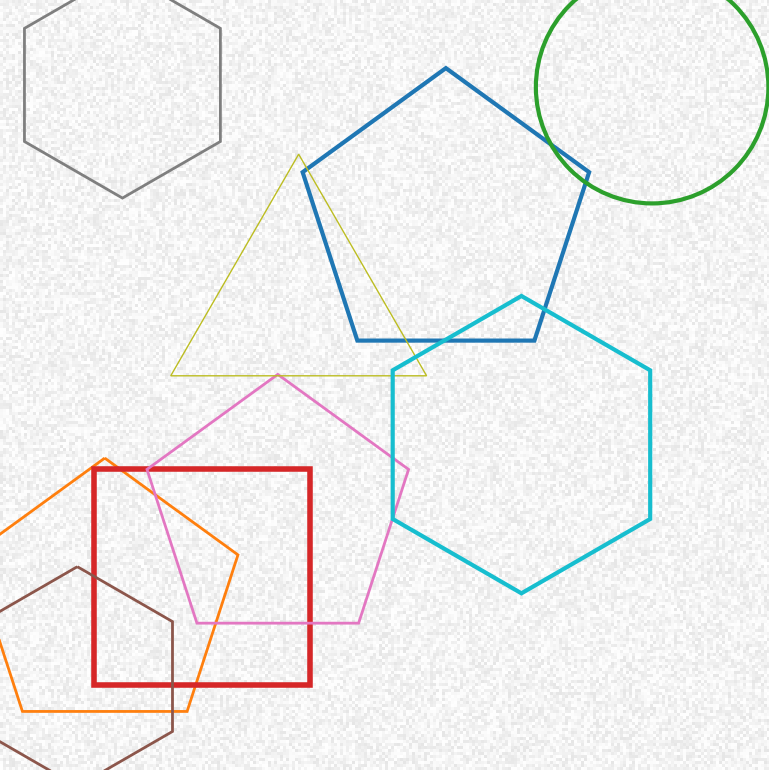[{"shape": "pentagon", "thickness": 1.5, "radius": 0.98, "center": [0.579, 0.716]}, {"shape": "pentagon", "thickness": 1, "radius": 0.91, "center": [0.136, 0.223]}, {"shape": "circle", "thickness": 1.5, "radius": 0.75, "center": [0.847, 0.887]}, {"shape": "square", "thickness": 2, "radius": 0.7, "center": [0.262, 0.251]}, {"shape": "hexagon", "thickness": 1, "radius": 0.71, "center": [0.1, 0.121]}, {"shape": "pentagon", "thickness": 1, "radius": 0.89, "center": [0.361, 0.335]}, {"shape": "hexagon", "thickness": 1, "radius": 0.73, "center": [0.159, 0.89]}, {"shape": "triangle", "thickness": 0.5, "radius": 0.96, "center": [0.388, 0.608]}, {"shape": "hexagon", "thickness": 1.5, "radius": 0.97, "center": [0.677, 0.423]}]